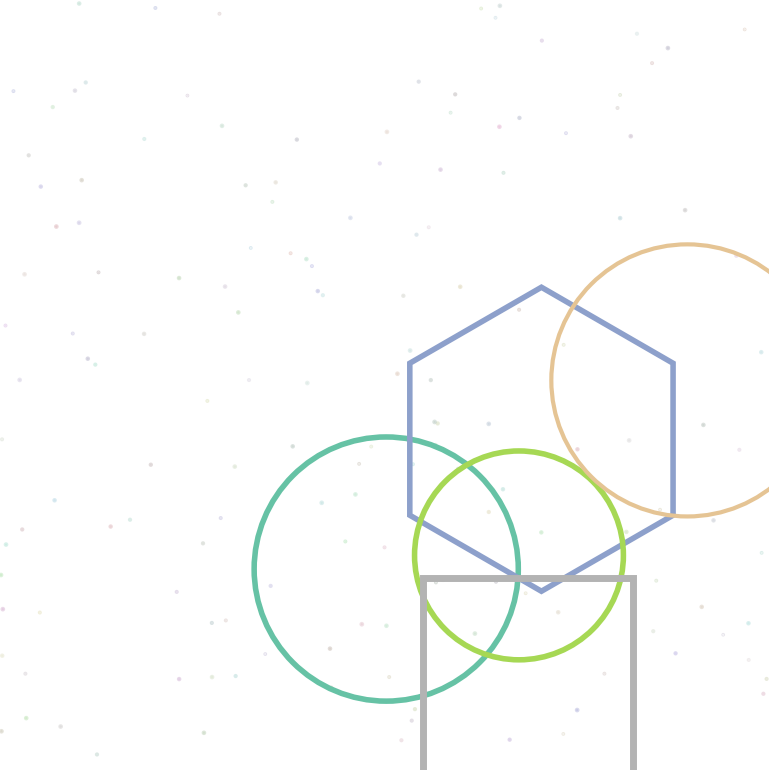[{"shape": "circle", "thickness": 2, "radius": 0.86, "center": [0.502, 0.261]}, {"shape": "hexagon", "thickness": 2, "radius": 0.99, "center": [0.703, 0.43]}, {"shape": "circle", "thickness": 2, "radius": 0.68, "center": [0.674, 0.279]}, {"shape": "circle", "thickness": 1.5, "radius": 0.88, "center": [0.893, 0.506]}, {"shape": "square", "thickness": 2.5, "radius": 0.68, "center": [0.685, 0.114]}]